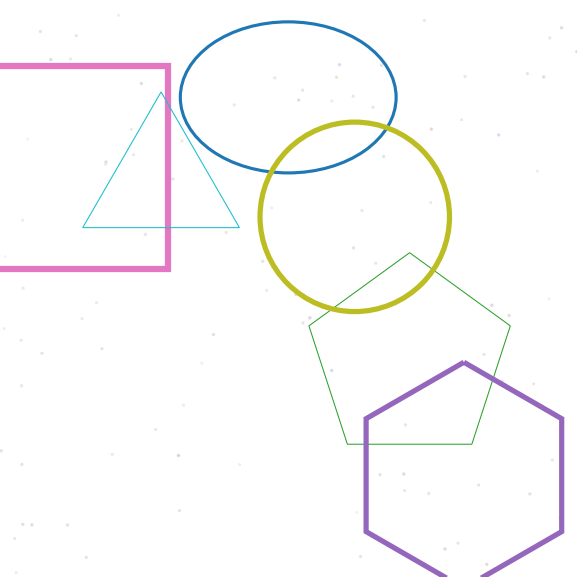[{"shape": "oval", "thickness": 1.5, "radius": 0.93, "center": [0.499, 0.831]}, {"shape": "pentagon", "thickness": 0.5, "radius": 0.92, "center": [0.709, 0.378]}, {"shape": "hexagon", "thickness": 2.5, "radius": 0.98, "center": [0.803, 0.176]}, {"shape": "square", "thickness": 3, "radius": 0.88, "center": [0.115, 0.709]}, {"shape": "circle", "thickness": 2.5, "radius": 0.82, "center": [0.614, 0.624]}, {"shape": "triangle", "thickness": 0.5, "radius": 0.78, "center": [0.279, 0.683]}]